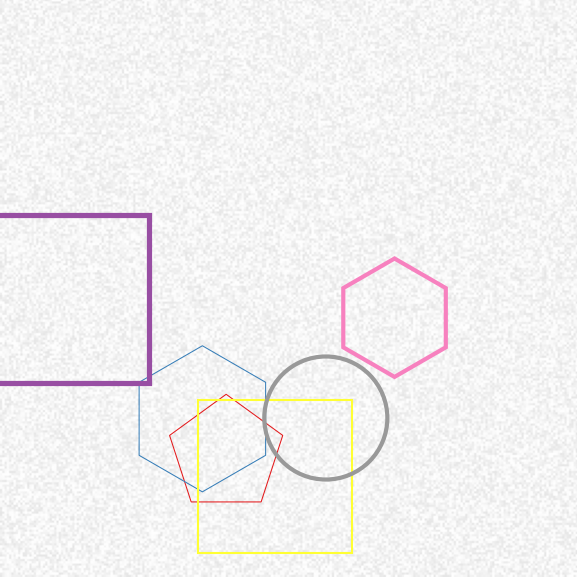[{"shape": "pentagon", "thickness": 0.5, "radius": 0.52, "center": [0.392, 0.213]}, {"shape": "hexagon", "thickness": 0.5, "radius": 0.63, "center": [0.35, 0.274]}, {"shape": "square", "thickness": 2.5, "radius": 0.73, "center": [0.113, 0.481]}, {"shape": "square", "thickness": 1, "radius": 0.66, "center": [0.476, 0.174]}, {"shape": "hexagon", "thickness": 2, "radius": 0.51, "center": [0.683, 0.449]}, {"shape": "circle", "thickness": 2, "radius": 0.53, "center": [0.564, 0.275]}]